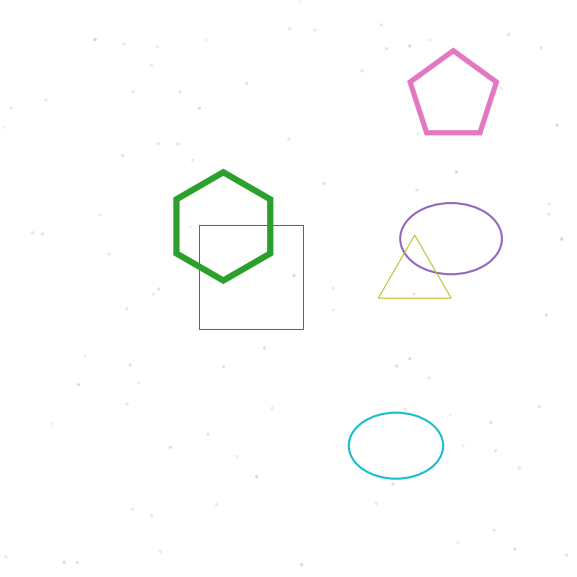[{"shape": "square", "thickness": 0.5, "radius": 0.45, "center": [0.434, 0.519]}, {"shape": "hexagon", "thickness": 3, "radius": 0.47, "center": [0.387, 0.607]}, {"shape": "oval", "thickness": 1, "radius": 0.44, "center": [0.781, 0.586]}, {"shape": "pentagon", "thickness": 2.5, "radius": 0.39, "center": [0.785, 0.833]}, {"shape": "triangle", "thickness": 0.5, "radius": 0.36, "center": [0.718, 0.519]}, {"shape": "oval", "thickness": 1, "radius": 0.41, "center": [0.686, 0.227]}]